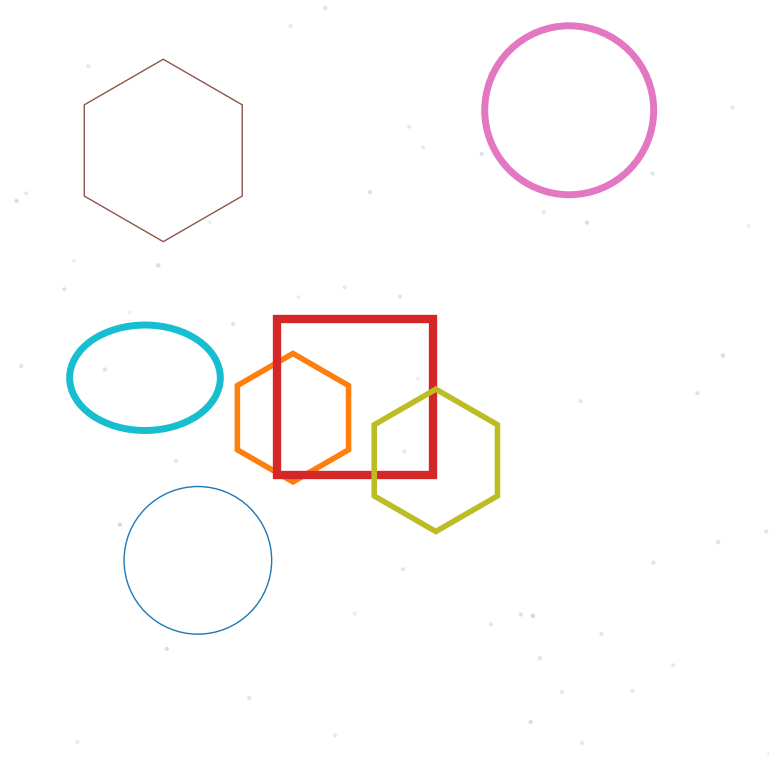[{"shape": "circle", "thickness": 0.5, "radius": 0.48, "center": [0.257, 0.272]}, {"shape": "hexagon", "thickness": 2, "radius": 0.42, "center": [0.38, 0.458]}, {"shape": "square", "thickness": 3, "radius": 0.51, "center": [0.462, 0.485]}, {"shape": "hexagon", "thickness": 0.5, "radius": 0.59, "center": [0.212, 0.805]}, {"shape": "circle", "thickness": 2.5, "radius": 0.55, "center": [0.739, 0.857]}, {"shape": "hexagon", "thickness": 2, "radius": 0.46, "center": [0.566, 0.402]}, {"shape": "oval", "thickness": 2.5, "radius": 0.49, "center": [0.188, 0.509]}]